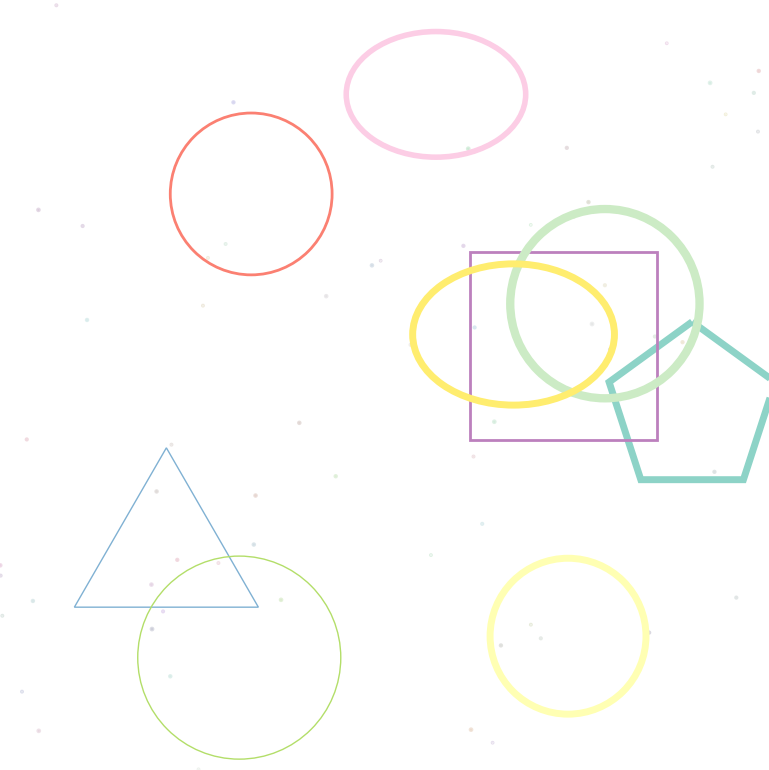[{"shape": "pentagon", "thickness": 2.5, "radius": 0.57, "center": [0.899, 0.469]}, {"shape": "circle", "thickness": 2.5, "radius": 0.51, "center": [0.738, 0.174]}, {"shape": "circle", "thickness": 1, "radius": 0.53, "center": [0.326, 0.748]}, {"shape": "triangle", "thickness": 0.5, "radius": 0.69, "center": [0.216, 0.28]}, {"shape": "circle", "thickness": 0.5, "radius": 0.66, "center": [0.311, 0.146]}, {"shape": "oval", "thickness": 2, "radius": 0.58, "center": [0.566, 0.877]}, {"shape": "square", "thickness": 1, "radius": 0.61, "center": [0.732, 0.55]}, {"shape": "circle", "thickness": 3, "radius": 0.61, "center": [0.786, 0.606]}, {"shape": "oval", "thickness": 2.5, "radius": 0.66, "center": [0.667, 0.566]}]